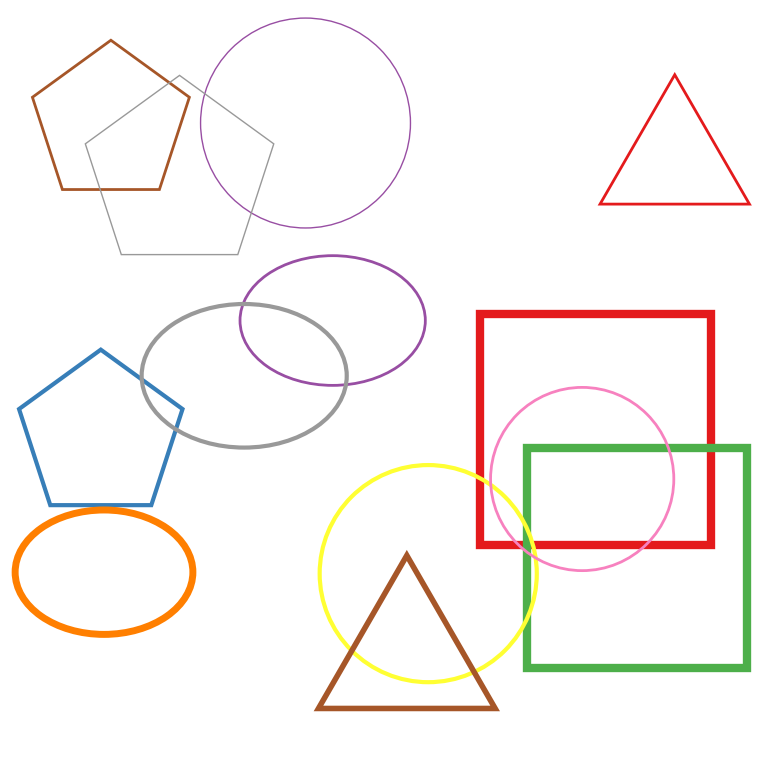[{"shape": "triangle", "thickness": 1, "radius": 0.56, "center": [0.876, 0.791]}, {"shape": "square", "thickness": 3, "radius": 0.75, "center": [0.773, 0.442]}, {"shape": "pentagon", "thickness": 1.5, "radius": 0.56, "center": [0.131, 0.434]}, {"shape": "square", "thickness": 3, "radius": 0.71, "center": [0.827, 0.276]}, {"shape": "oval", "thickness": 1, "radius": 0.6, "center": [0.432, 0.584]}, {"shape": "circle", "thickness": 0.5, "radius": 0.68, "center": [0.397, 0.84]}, {"shape": "oval", "thickness": 2.5, "radius": 0.58, "center": [0.135, 0.257]}, {"shape": "circle", "thickness": 1.5, "radius": 0.7, "center": [0.556, 0.255]}, {"shape": "pentagon", "thickness": 1, "radius": 0.54, "center": [0.144, 0.841]}, {"shape": "triangle", "thickness": 2, "radius": 0.66, "center": [0.528, 0.146]}, {"shape": "circle", "thickness": 1, "radius": 0.59, "center": [0.756, 0.378]}, {"shape": "pentagon", "thickness": 0.5, "radius": 0.64, "center": [0.233, 0.773]}, {"shape": "oval", "thickness": 1.5, "radius": 0.67, "center": [0.317, 0.512]}]